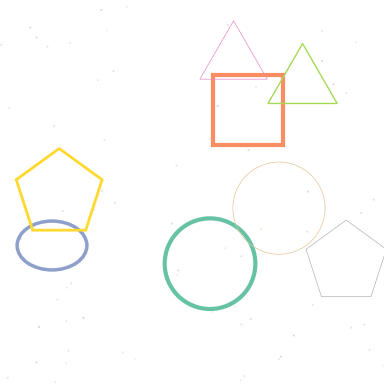[{"shape": "circle", "thickness": 3, "radius": 0.59, "center": [0.545, 0.315]}, {"shape": "square", "thickness": 3, "radius": 0.45, "center": [0.644, 0.713]}, {"shape": "oval", "thickness": 2.5, "radius": 0.45, "center": [0.135, 0.362]}, {"shape": "triangle", "thickness": 0.5, "radius": 0.51, "center": [0.607, 0.845]}, {"shape": "triangle", "thickness": 1, "radius": 0.52, "center": [0.786, 0.783]}, {"shape": "pentagon", "thickness": 2, "radius": 0.59, "center": [0.154, 0.497]}, {"shape": "circle", "thickness": 0.5, "radius": 0.6, "center": [0.725, 0.459]}, {"shape": "pentagon", "thickness": 0.5, "radius": 0.55, "center": [0.899, 0.319]}]